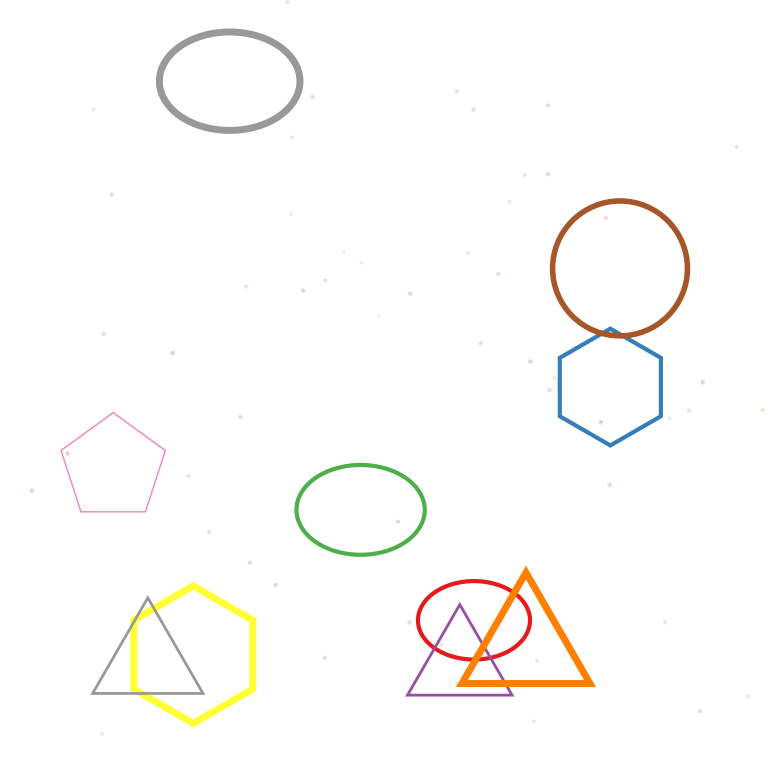[{"shape": "oval", "thickness": 1.5, "radius": 0.36, "center": [0.616, 0.194]}, {"shape": "hexagon", "thickness": 1.5, "radius": 0.38, "center": [0.793, 0.497]}, {"shape": "oval", "thickness": 1.5, "radius": 0.42, "center": [0.468, 0.338]}, {"shape": "triangle", "thickness": 1, "radius": 0.39, "center": [0.597, 0.136]}, {"shape": "triangle", "thickness": 2.5, "radius": 0.48, "center": [0.683, 0.16]}, {"shape": "hexagon", "thickness": 2.5, "radius": 0.45, "center": [0.251, 0.15]}, {"shape": "circle", "thickness": 2, "radius": 0.44, "center": [0.805, 0.651]}, {"shape": "pentagon", "thickness": 0.5, "radius": 0.36, "center": [0.147, 0.393]}, {"shape": "triangle", "thickness": 1, "radius": 0.41, "center": [0.192, 0.141]}, {"shape": "oval", "thickness": 2.5, "radius": 0.46, "center": [0.298, 0.895]}]